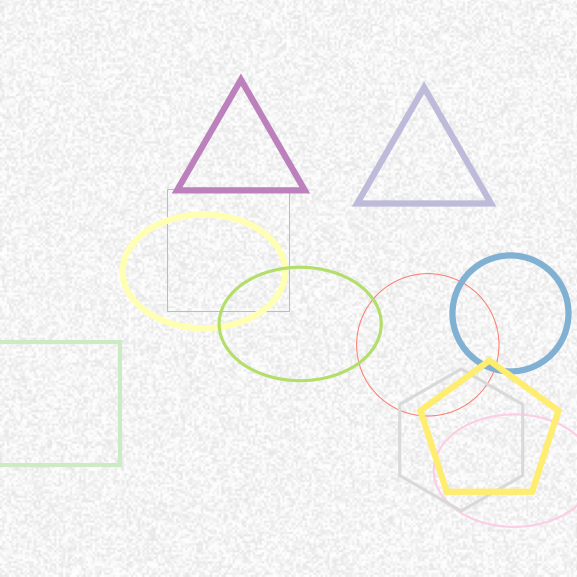[{"shape": "square", "thickness": 0.5, "radius": 0.53, "center": [0.395, 0.566]}, {"shape": "oval", "thickness": 3, "radius": 0.7, "center": [0.353, 0.529]}, {"shape": "triangle", "thickness": 3, "radius": 0.67, "center": [0.734, 0.714]}, {"shape": "circle", "thickness": 0.5, "radius": 0.62, "center": [0.741, 0.402]}, {"shape": "circle", "thickness": 3, "radius": 0.5, "center": [0.884, 0.456]}, {"shape": "oval", "thickness": 1.5, "radius": 0.7, "center": [0.52, 0.438]}, {"shape": "oval", "thickness": 1, "radius": 0.7, "center": [0.89, 0.184]}, {"shape": "hexagon", "thickness": 1.5, "radius": 0.61, "center": [0.799, 0.237]}, {"shape": "triangle", "thickness": 3, "radius": 0.64, "center": [0.417, 0.733]}, {"shape": "square", "thickness": 2, "radius": 0.53, "center": [0.102, 0.301]}, {"shape": "pentagon", "thickness": 3, "radius": 0.63, "center": [0.847, 0.249]}]